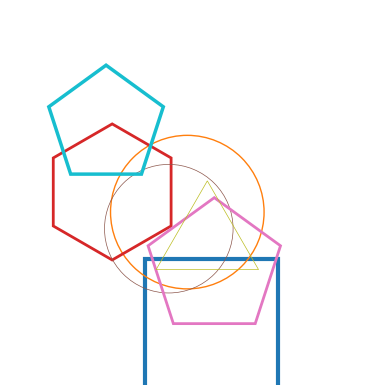[{"shape": "square", "thickness": 3, "radius": 0.86, "center": [0.549, 0.154]}, {"shape": "circle", "thickness": 1, "radius": 1.0, "center": [0.486, 0.449]}, {"shape": "hexagon", "thickness": 2, "radius": 0.88, "center": [0.291, 0.501]}, {"shape": "circle", "thickness": 0.5, "radius": 0.83, "center": [0.438, 0.406]}, {"shape": "pentagon", "thickness": 2, "radius": 0.9, "center": [0.557, 0.306]}, {"shape": "triangle", "thickness": 0.5, "radius": 0.77, "center": [0.539, 0.377]}, {"shape": "pentagon", "thickness": 2.5, "radius": 0.78, "center": [0.275, 0.674]}]